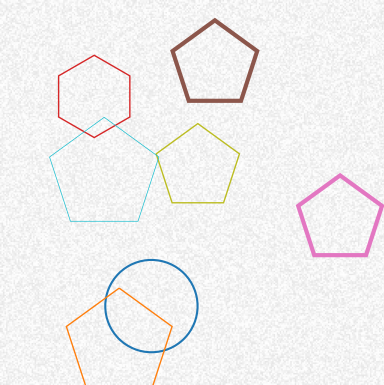[{"shape": "circle", "thickness": 1.5, "radius": 0.6, "center": [0.393, 0.205]}, {"shape": "pentagon", "thickness": 1, "radius": 0.72, "center": [0.31, 0.107]}, {"shape": "hexagon", "thickness": 1, "radius": 0.53, "center": [0.245, 0.75]}, {"shape": "pentagon", "thickness": 3, "radius": 0.58, "center": [0.558, 0.832]}, {"shape": "pentagon", "thickness": 3, "radius": 0.57, "center": [0.883, 0.43]}, {"shape": "pentagon", "thickness": 1, "radius": 0.57, "center": [0.514, 0.565]}, {"shape": "pentagon", "thickness": 0.5, "radius": 0.75, "center": [0.271, 0.546]}]